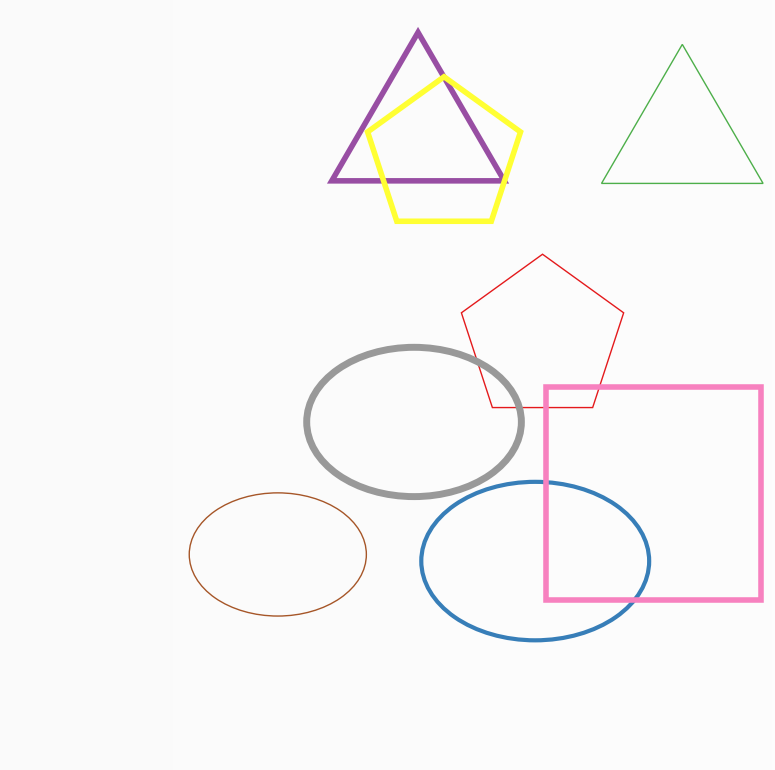[{"shape": "pentagon", "thickness": 0.5, "radius": 0.55, "center": [0.7, 0.56]}, {"shape": "oval", "thickness": 1.5, "radius": 0.74, "center": [0.691, 0.271]}, {"shape": "triangle", "thickness": 0.5, "radius": 0.6, "center": [0.88, 0.822]}, {"shape": "triangle", "thickness": 2, "radius": 0.64, "center": [0.539, 0.829]}, {"shape": "pentagon", "thickness": 2, "radius": 0.52, "center": [0.573, 0.797]}, {"shape": "oval", "thickness": 0.5, "radius": 0.57, "center": [0.358, 0.28]}, {"shape": "square", "thickness": 2, "radius": 0.69, "center": [0.843, 0.359]}, {"shape": "oval", "thickness": 2.5, "radius": 0.69, "center": [0.534, 0.452]}]